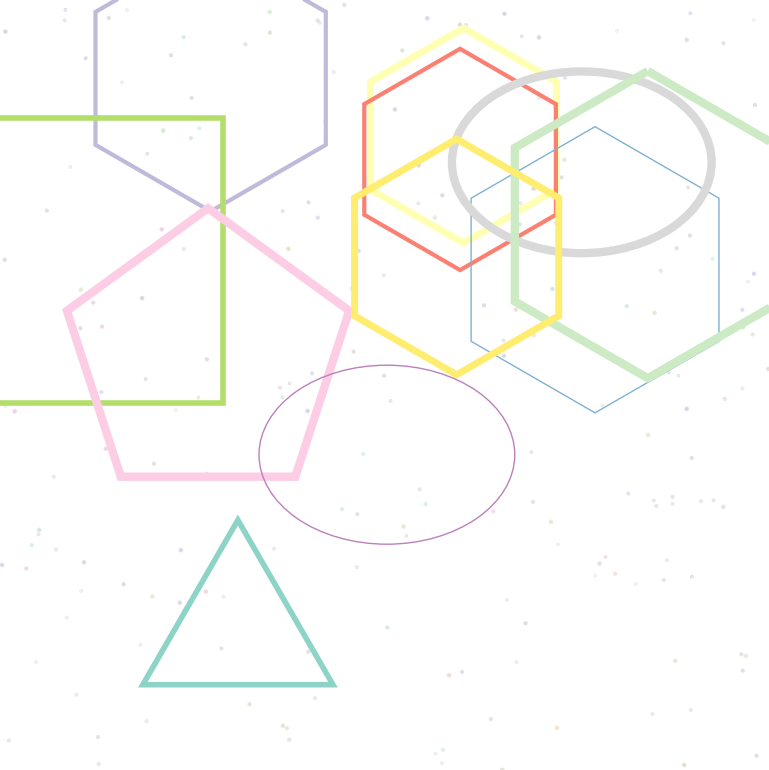[{"shape": "triangle", "thickness": 2, "radius": 0.71, "center": [0.309, 0.182]}, {"shape": "hexagon", "thickness": 2.5, "radius": 0.7, "center": [0.602, 0.824]}, {"shape": "hexagon", "thickness": 1.5, "radius": 0.86, "center": [0.274, 0.898]}, {"shape": "hexagon", "thickness": 1.5, "radius": 0.72, "center": [0.598, 0.793]}, {"shape": "hexagon", "thickness": 0.5, "radius": 0.93, "center": [0.773, 0.65]}, {"shape": "square", "thickness": 2, "radius": 0.92, "center": [0.105, 0.662]}, {"shape": "pentagon", "thickness": 3, "radius": 0.96, "center": [0.27, 0.537]}, {"shape": "oval", "thickness": 3, "radius": 0.84, "center": [0.756, 0.789]}, {"shape": "oval", "thickness": 0.5, "radius": 0.83, "center": [0.502, 0.409]}, {"shape": "hexagon", "thickness": 3, "radius": 1.0, "center": [0.841, 0.708]}, {"shape": "hexagon", "thickness": 2.5, "radius": 0.77, "center": [0.593, 0.666]}]